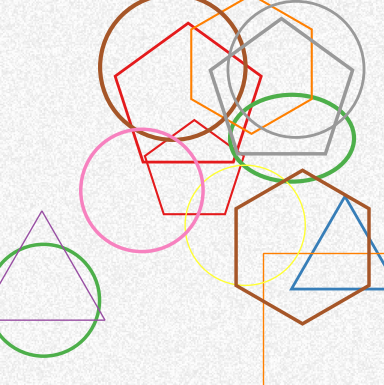[{"shape": "pentagon", "thickness": 2, "radius": 1.0, "center": [0.489, 0.74]}, {"shape": "pentagon", "thickness": 1.5, "radius": 0.68, "center": [0.505, 0.553]}, {"shape": "triangle", "thickness": 2, "radius": 0.8, "center": [0.896, 0.329]}, {"shape": "circle", "thickness": 2.5, "radius": 0.73, "center": [0.113, 0.22]}, {"shape": "oval", "thickness": 3, "radius": 0.81, "center": [0.759, 0.641]}, {"shape": "triangle", "thickness": 1, "radius": 0.95, "center": [0.109, 0.263]}, {"shape": "square", "thickness": 1, "radius": 0.88, "center": [0.861, 0.165]}, {"shape": "hexagon", "thickness": 1.5, "radius": 0.9, "center": [0.653, 0.833]}, {"shape": "circle", "thickness": 1, "radius": 0.78, "center": [0.637, 0.415]}, {"shape": "hexagon", "thickness": 2.5, "radius": 1.0, "center": [0.786, 0.358]}, {"shape": "circle", "thickness": 3, "radius": 0.94, "center": [0.449, 0.826]}, {"shape": "circle", "thickness": 2.5, "radius": 0.79, "center": [0.369, 0.505]}, {"shape": "circle", "thickness": 2, "radius": 0.88, "center": [0.769, 0.82]}, {"shape": "pentagon", "thickness": 2.5, "radius": 0.97, "center": [0.731, 0.758]}]